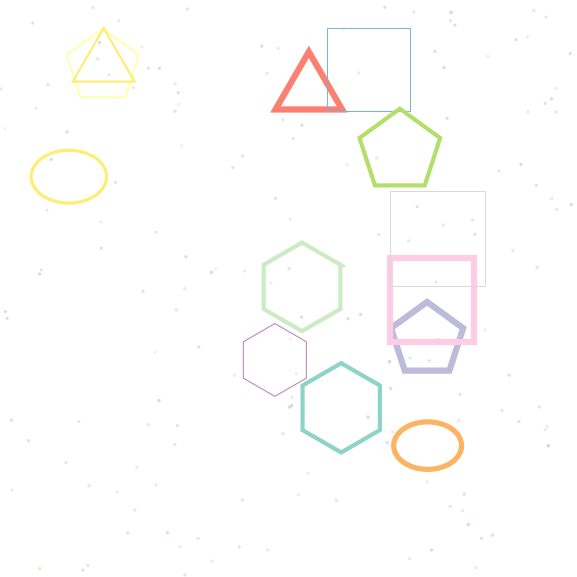[{"shape": "hexagon", "thickness": 2, "radius": 0.39, "center": [0.591, 0.293]}, {"shape": "pentagon", "thickness": 1, "radius": 0.33, "center": [0.178, 0.884]}, {"shape": "pentagon", "thickness": 3, "radius": 0.33, "center": [0.74, 0.411]}, {"shape": "triangle", "thickness": 3, "radius": 0.33, "center": [0.535, 0.843]}, {"shape": "square", "thickness": 0.5, "radius": 0.36, "center": [0.638, 0.878]}, {"shape": "oval", "thickness": 2.5, "radius": 0.29, "center": [0.74, 0.228]}, {"shape": "pentagon", "thickness": 2, "radius": 0.37, "center": [0.692, 0.737]}, {"shape": "square", "thickness": 3, "radius": 0.36, "center": [0.748, 0.479]}, {"shape": "square", "thickness": 0.5, "radius": 0.41, "center": [0.758, 0.586]}, {"shape": "hexagon", "thickness": 0.5, "radius": 0.32, "center": [0.476, 0.376]}, {"shape": "hexagon", "thickness": 2, "radius": 0.38, "center": [0.523, 0.502]}, {"shape": "oval", "thickness": 1.5, "radius": 0.33, "center": [0.119, 0.693]}, {"shape": "triangle", "thickness": 1, "radius": 0.31, "center": [0.179, 0.889]}]